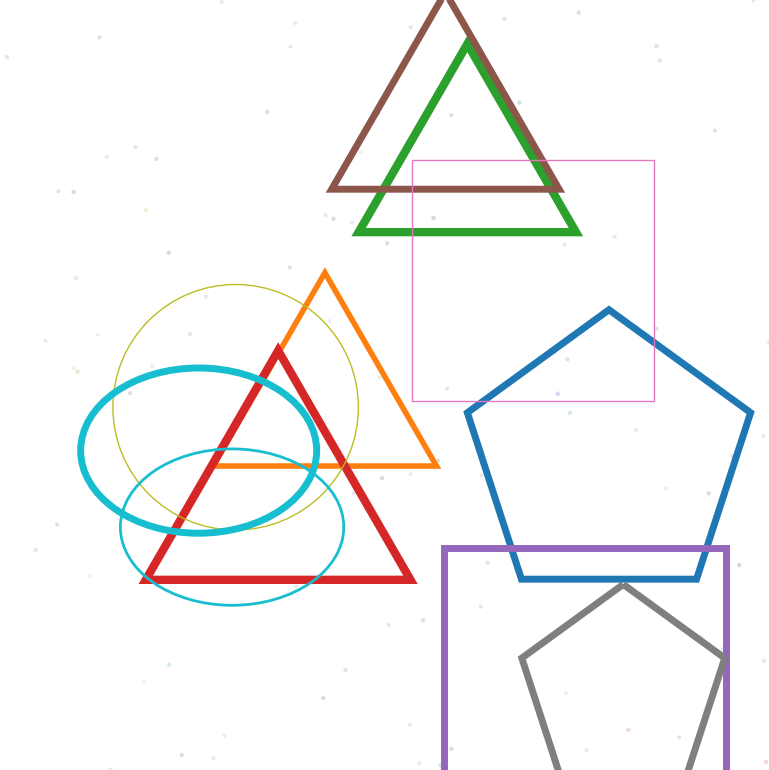[{"shape": "pentagon", "thickness": 2.5, "radius": 0.97, "center": [0.791, 0.404]}, {"shape": "triangle", "thickness": 2, "radius": 0.84, "center": [0.422, 0.478]}, {"shape": "triangle", "thickness": 3, "radius": 0.81, "center": [0.607, 0.78]}, {"shape": "triangle", "thickness": 3, "radius": 0.99, "center": [0.361, 0.346]}, {"shape": "square", "thickness": 2.5, "radius": 0.91, "center": [0.76, 0.105]}, {"shape": "triangle", "thickness": 2.5, "radius": 0.85, "center": [0.578, 0.84]}, {"shape": "square", "thickness": 0.5, "radius": 0.79, "center": [0.692, 0.636]}, {"shape": "pentagon", "thickness": 2.5, "radius": 0.69, "center": [0.809, 0.103]}, {"shape": "circle", "thickness": 0.5, "radius": 0.8, "center": [0.306, 0.471]}, {"shape": "oval", "thickness": 1, "radius": 0.73, "center": [0.301, 0.315]}, {"shape": "oval", "thickness": 2.5, "radius": 0.77, "center": [0.258, 0.415]}]